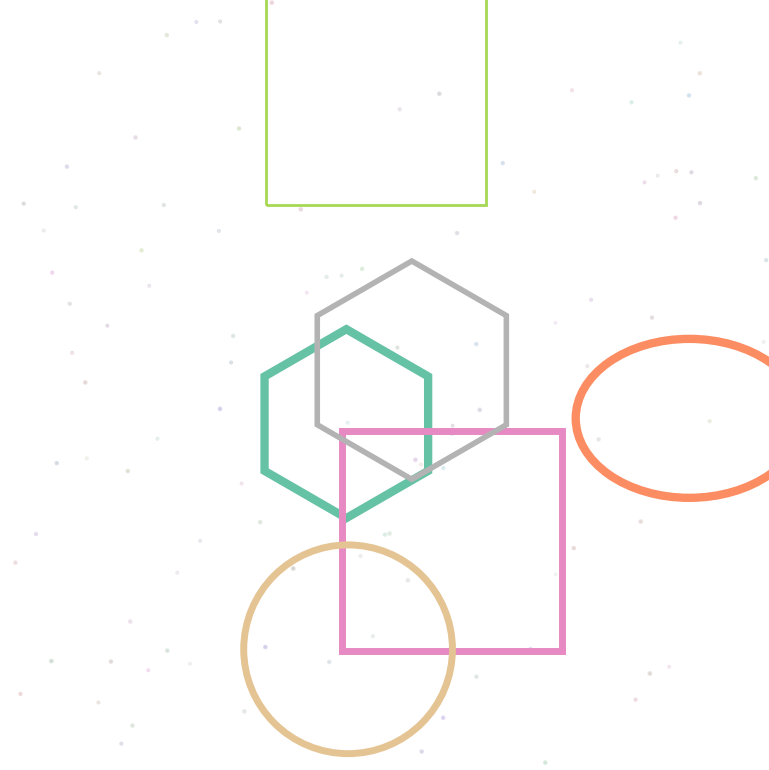[{"shape": "hexagon", "thickness": 3, "radius": 0.61, "center": [0.45, 0.45]}, {"shape": "oval", "thickness": 3, "radius": 0.74, "center": [0.895, 0.457]}, {"shape": "square", "thickness": 2.5, "radius": 0.71, "center": [0.587, 0.298]}, {"shape": "square", "thickness": 1, "radius": 0.71, "center": [0.488, 0.877]}, {"shape": "circle", "thickness": 2.5, "radius": 0.68, "center": [0.452, 0.157]}, {"shape": "hexagon", "thickness": 2, "radius": 0.71, "center": [0.535, 0.519]}]